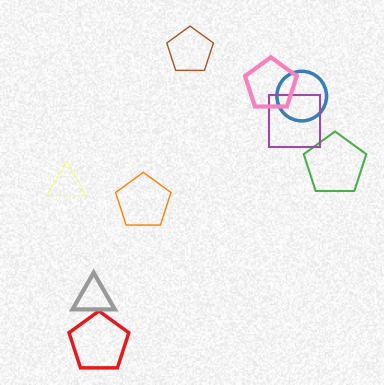[{"shape": "pentagon", "thickness": 2.5, "radius": 0.41, "center": [0.257, 0.111]}, {"shape": "circle", "thickness": 2.5, "radius": 0.32, "center": [0.784, 0.75]}, {"shape": "pentagon", "thickness": 1.5, "radius": 0.43, "center": [0.87, 0.573]}, {"shape": "square", "thickness": 1.5, "radius": 0.34, "center": [0.765, 0.685]}, {"shape": "pentagon", "thickness": 1, "radius": 0.38, "center": [0.372, 0.477]}, {"shape": "triangle", "thickness": 0.5, "radius": 0.3, "center": [0.173, 0.521]}, {"shape": "pentagon", "thickness": 1, "radius": 0.32, "center": [0.494, 0.869]}, {"shape": "pentagon", "thickness": 3, "radius": 0.35, "center": [0.704, 0.781]}, {"shape": "triangle", "thickness": 3, "radius": 0.32, "center": [0.243, 0.228]}]